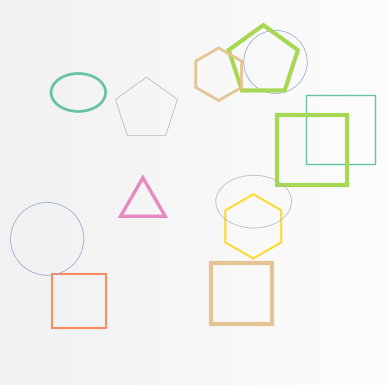[{"shape": "oval", "thickness": 2, "radius": 0.35, "center": [0.202, 0.76]}, {"shape": "square", "thickness": 1, "radius": 0.45, "center": [0.879, 0.665]}, {"shape": "square", "thickness": 1.5, "radius": 0.35, "center": [0.204, 0.218]}, {"shape": "circle", "thickness": 0.5, "radius": 0.41, "center": [0.711, 0.839]}, {"shape": "circle", "thickness": 0.5, "radius": 0.47, "center": [0.122, 0.38]}, {"shape": "triangle", "thickness": 2.5, "radius": 0.33, "center": [0.369, 0.472]}, {"shape": "square", "thickness": 3, "radius": 0.45, "center": [0.806, 0.611]}, {"shape": "pentagon", "thickness": 3, "radius": 0.47, "center": [0.679, 0.841]}, {"shape": "hexagon", "thickness": 1.5, "radius": 0.42, "center": [0.654, 0.412]}, {"shape": "hexagon", "thickness": 2, "radius": 0.34, "center": [0.564, 0.807]}, {"shape": "square", "thickness": 3, "radius": 0.39, "center": [0.622, 0.238]}, {"shape": "pentagon", "thickness": 0.5, "radius": 0.42, "center": [0.378, 0.716]}, {"shape": "oval", "thickness": 0.5, "radius": 0.49, "center": [0.655, 0.476]}]